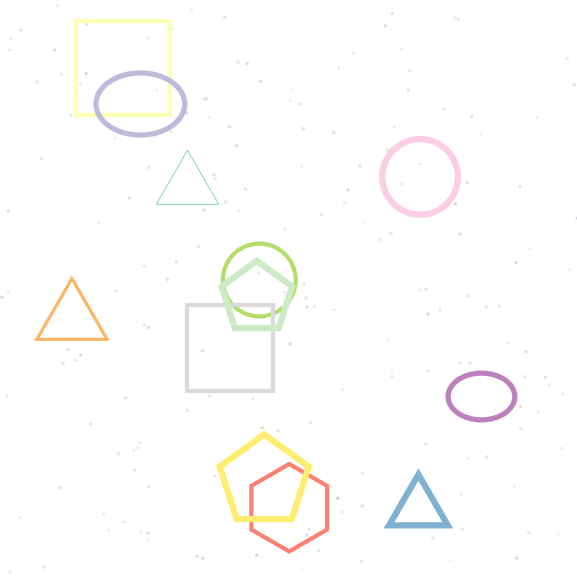[{"shape": "triangle", "thickness": 0.5, "radius": 0.31, "center": [0.325, 0.677]}, {"shape": "square", "thickness": 2, "radius": 0.41, "center": [0.213, 0.881]}, {"shape": "oval", "thickness": 2.5, "radius": 0.38, "center": [0.243, 0.819]}, {"shape": "hexagon", "thickness": 2, "radius": 0.38, "center": [0.501, 0.12]}, {"shape": "triangle", "thickness": 3, "radius": 0.29, "center": [0.725, 0.119]}, {"shape": "triangle", "thickness": 1.5, "radius": 0.35, "center": [0.125, 0.447]}, {"shape": "circle", "thickness": 2, "radius": 0.32, "center": [0.449, 0.514]}, {"shape": "circle", "thickness": 3, "radius": 0.33, "center": [0.727, 0.693]}, {"shape": "square", "thickness": 2, "radius": 0.37, "center": [0.398, 0.396]}, {"shape": "oval", "thickness": 2.5, "radius": 0.29, "center": [0.834, 0.313]}, {"shape": "pentagon", "thickness": 3, "radius": 0.32, "center": [0.445, 0.483]}, {"shape": "pentagon", "thickness": 3, "radius": 0.41, "center": [0.458, 0.166]}]